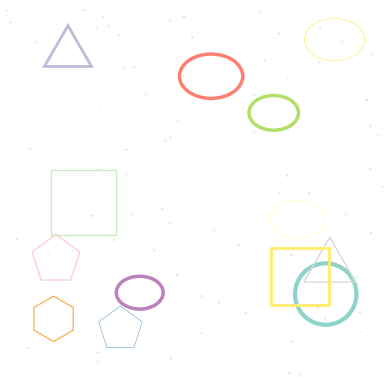[{"shape": "circle", "thickness": 3, "radius": 0.4, "center": [0.846, 0.236]}, {"shape": "oval", "thickness": 0.5, "radius": 0.35, "center": [0.771, 0.431]}, {"shape": "triangle", "thickness": 2, "radius": 0.35, "center": [0.176, 0.863]}, {"shape": "oval", "thickness": 2.5, "radius": 0.41, "center": [0.548, 0.802]}, {"shape": "pentagon", "thickness": 0.5, "radius": 0.3, "center": [0.313, 0.145]}, {"shape": "hexagon", "thickness": 1, "radius": 0.29, "center": [0.139, 0.172]}, {"shape": "oval", "thickness": 2.5, "radius": 0.32, "center": [0.711, 0.707]}, {"shape": "pentagon", "thickness": 1, "radius": 0.33, "center": [0.145, 0.325]}, {"shape": "triangle", "thickness": 1, "radius": 0.39, "center": [0.856, 0.306]}, {"shape": "oval", "thickness": 2.5, "radius": 0.3, "center": [0.363, 0.24]}, {"shape": "square", "thickness": 1, "radius": 0.42, "center": [0.217, 0.473]}, {"shape": "oval", "thickness": 0.5, "radius": 0.39, "center": [0.869, 0.897]}, {"shape": "square", "thickness": 2, "radius": 0.37, "center": [0.779, 0.282]}]